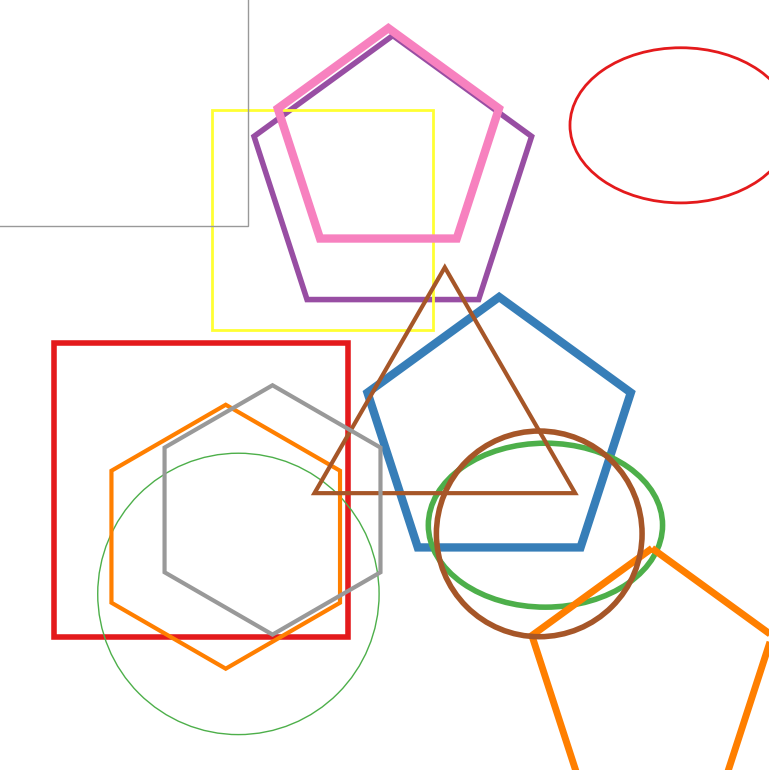[{"shape": "oval", "thickness": 1, "radius": 0.72, "center": [0.884, 0.837]}, {"shape": "square", "thickness": 2, "radius": 0.95, "center": [0.261, 0.364]}, {"shape": "pentagon", "thickness": 3, "radius": 0.9, "center": [0.648, 0.435]}, {"shape": "circle", "thickness": 0.5, "radius": 0.91, "center": [0.31, 0.229]}, {"shape": "oval", "thickness": 2, "radius": 0.76, "center": [0.708, 0.318]}, {"shape": "pentagon", "thickness": 2, "radius": 0.95, "center": [0.51, 0.764]}, {"shape": "pentagon", "thickness": 2.5, "radius": 0.82, "center": [0.847, 0.124]}, {"shape": "hexagon", "thickness": 1.5, "radius": 0.86, "center": [0.293, 0.303]}, {"shape": "square", "thickness": 1, "radius": 0.71, "center": [0.419, 0.714]}, {"shape": "triangle", "thickness": 1.5, "radius": 0.98, "center": [0.578, 0.457]}, {"shape": "circle", "thickness": 2, "radius": 0.67, "center": [0.7, 0.307]}, {"shape": "pentagon", "thickness": 3, "radius": 0.76, "center": [0.504, 0.812]}, {"shape": "hexagon", "thickness": 1.5, "radius": 0.81, "center": [0.354, 0.338]}, {"shape": "square", "thickness": 0.5, "radius": 0.85, "center": [0.154, 0.875]}]